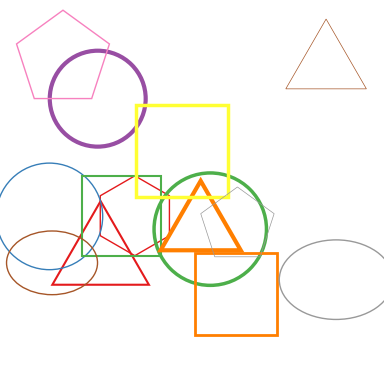[{"shape": "triangle", "thickness": 1.5, "radius": 0.72, "center": [0.261, 0.333]}, {"shape": "hexagon", "thickness": 1, "radius": 0.52, "center": [0.35, 0.44]}, {"shape": "circle", "thickness": 1, "radius": 0.69, "center": [0.128, 0.438]}, {"shape": "square", "thickness": 1.5, "radius": 0.52, "center": [0.316, 0.439]}, {"shape": "circle", "thickness": 2.5, "radius": 0.73, "center": [0.546, 0.405]}, {"shape": "circle", "thickness": 3, "radius": 0.62, "center": [0.254, 0.744]}, {"shape": "square", "thickness": 2, "radius": 0.53, "center": [0.613, 0.236]}, {"shape": "triangle", "thickness": 3, "radius": 0.6, "center": [0.521, 0.41]}, {"shape": "square", "thickness": 2.5, "radius": 0.6, "center": [0.473, 0.608]}, {"shape": "oval", "thickness": 1, "radius": 0.59, "center": [0.135, 0.317]}, {"shape": "triangle", "thickness": 0.5, "radius": 0.6, "center": [0.847, 0.83]}, {"shape": "pentagon", "thickness": 1, "radius": 0.63, "center": [0.164, 0.847]}, {"shape": "pentagon", "thickness": 0.5, "radius": 0.5, "center": [0.617, 0.414]}, {"shape": "oval", "thickness": 1, "radius": 0.74, "center": [0.873, 0.274]}]